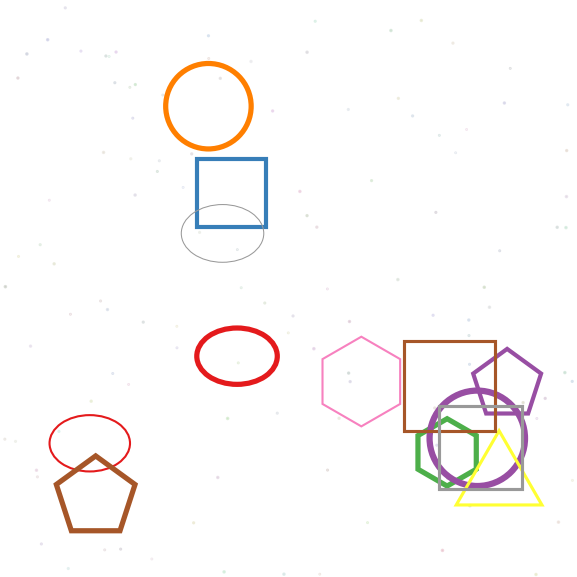[{"shape": "oval", "thickness": 2.5, "radius": 0.35, "center": [0.41, 0.382]}, {"shape": "oval", "thickness": 1, "radius": 0.35, "center": [0.155, 0.232]}, {"shape": "square", "thickness": 2, "radius": 0.3, "center": [0.401, 0.665]}, {"shape": "hexagon", "thickness": 2.5, "radius": 0.29, "center": [0.774, 0.216]}, {"shape": "circle", "thickness": 3, "radius": 0.41, "center": [0.826, 0.24]}, {"shape": "pentagon", "thickness": 2, "radius": 0.31, "center": [0.878, 0.333]}, {"shape": "circle", "thickness": 2.5, "radius": 0.37, "center": [0.361, 0.815]}, {"shape": "triangle", "thickness": 1.5, "radius": 0.43, "center": [0.864, 0.168]}, {"shape": "square", "thickness": 1.5, "radius": 0.39, "center": [0.779, 0.331]}, {"shape": "pentagon", "thickness": 2.5, "radius": 0.36, "center": [0.166, 0.138]}, {"shape": "hexagon", "thickness": 1, "radius": 0.39, "center": [0.626, 0.338]}, {"shape": "square", "thickness": 1.5, "radius": 0.36, "center": [0.833, 0.224]}, {"shape": "oval", "thickness": 0.5, "radius": 0.36, "center": [0.385, 0.595]}]